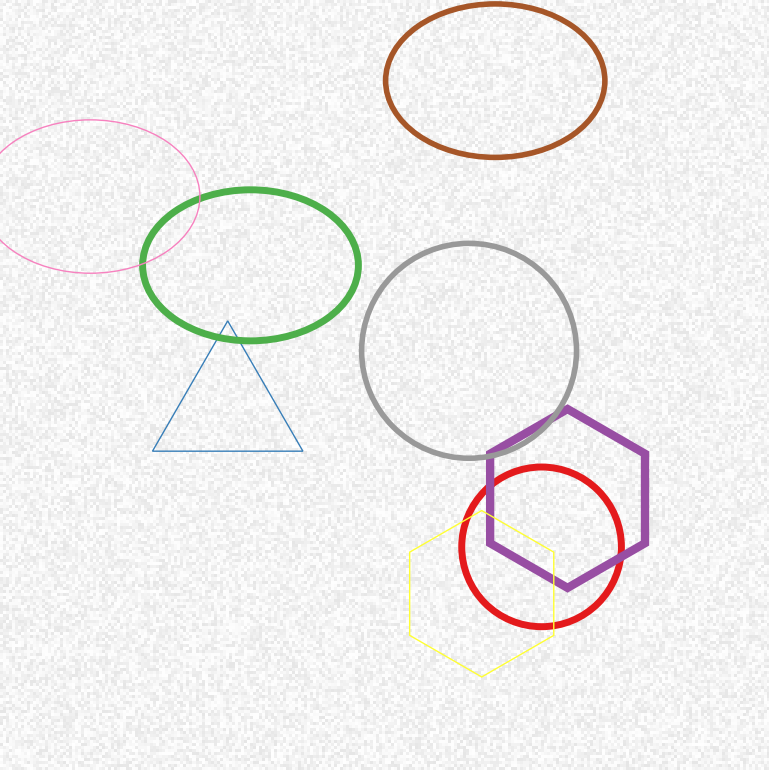[{"shape": "circle", "thickness": 2.5, "radius": 0.52, "center": [0.703, 0.29]}, {"shape": "triangle", "thickness": 0.5, "radius": 0.56, "center": [0.296, 0.47]}, {"shape": "oval", "thickness": 2.5, "radius": 0.7, "center": [0.325, 0.655]}, {"shape": "hexagon", "thickness": 3, "radius": 0.58, "center": [0.737, 0.353]}, {"shape": "hexagon", "thickness": 0.5, "radius": 0.54, "center": [0.626, 0.229]}, {"shape": "oval", "thickness": 2, "radius": 0.71, "center": [0.643, 0.895]}, {"shape": "oval", "thickness": 0.5, "radius": 0.71, "center": [0.117, 0.745]}, {"shape": "circle", "thickness": 2, "radius": 0.7, "center": [0.609, 0.544]}]